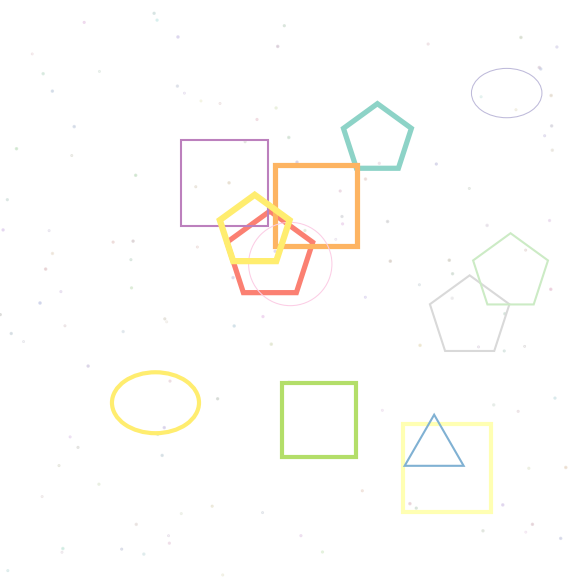[{"shape": "pentagon", "thickness": 2.5, "radius": 0.31, "center": [0.654, 0.758]}, {"shape": "square", "thickness": 2, "radius": 0.38, "center": [0.774, 0.188]}, {"shape": "oval", "thickness": 0.5, "radius": 0.31, "center": [0.877, 0.838]}, {"shape": "pentagon", "thickness": 2.5, "radius": 0.39, "center": [0.467, 0.556]}, {"shape": "triangle", "thickness": 1, "radius": 0.29, "center": [0.752, 0.222]}, {"shape": "square", "thickness": 2.5, "radius": 0.35, "center": [0.547, 0.643]}, {"shape": "square", "thickness": 2, "radius": 0.32, "center": [0.553, 0.272]}, {"shape": "circle", "thickness": 0.5, "radius": 0.36, "center": [0.503, 0.542]}, {"shape": "pentagon", "thickness": 1, "radius": 0.36, "center": [0.813, 0.45]}, {"shape": "square", "thickness": 1, "radius": 0.37, "center": [0.389, 0.682]}, {"shape": "pentagon", "thickness": 1, "radius": 0.34, "center": [0.884, 0.527]}, {"shape": "pentagon", "thickness": 3, "radius": 0.32, "center": [0.441, 0.598]}, {"shape": "oval", "thickness": 2, "radius": 0.38, "center": [0.269, 0.302]}]